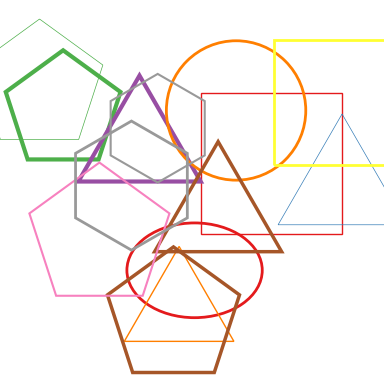[{"shape": "square", "thickness": 1, "radius": 0.91, "center": [0.705, 0.575]}, {"shape": "oval", "thickness": 2, "radius": 0.88, "center": [0.505, 0.298]}, {"shape": "triangle", "thickness": 0.5, "radius": 0.96, "center": [0.888, 0.512]}, {"shape": "pentagon", "thickness": 3, "radius": 0.78, "center": [0.164, 0.713]}, {"shape": "pentagon", "thickness": 0.5, "radius": 0.86, "center": [0.103, 0.778]}, {"shape": "triangle", "thickness": 3, "radius": 0.92, "center": [0.362, 0.62]}, {"shape": "circle", "thickness": 2, "radius": 0.91, "center": [0.613, 0.713]}, {"shape": "triangle", "thickness": 1, "radius": 0.82, "center": [0.465, 0.196]}, {"shape": "square", "thickness": 2, "radius": 0.81, "center": [0.874, 0.734]}, {"shape": "triangle", "thickness": 2.5, "radius": 0.95, "center": [0.567, 0.442]}, {"shape": "pentagon", "thickness": 2.5, "radius": 0.9, "center": [0.451, 0.178]}, {"shape": "pentagon", "thickness": 1.5, "radius": 0.96, "center": [0.258, 0.387]}, {"shape": "hexagon", "thickness": 2, "radius": 0.84, "center": [0.341, 0.518]}, {"shape": "hexagon", "thickness": 1.5, "radius": 0.71, "center": [0.41, 0.667]}]